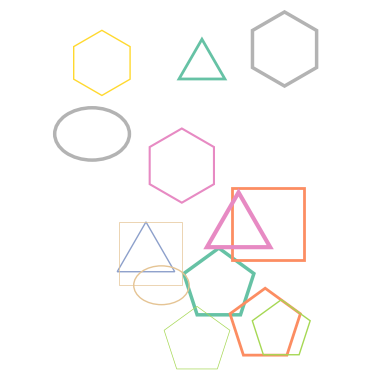[{"shape": "triangle", "thickness": 2, "radius": 0.34, "center": [0.525, 0.829]}, {"shape": "pentagon", "thickness": 2.5, "radius": 0.48, "center": [0.568, 0.26]}, {"shape": "square", "thickness": 2, "radius": 0.46, "center": [0.695, 0.419]}, {"shape": "pentagon", "thickness": 2, "radius": 0.48, "center": [0.689, 0.155]}, {"shape": "triangle", "thickness": 1, "radius": 0.43, "center": [0.379, 0.337]}, {"shape": "hexagon", "thickness": 1.5, "radius": 0.48, "center": [0.472, 0.57]}, {"shape": "triangle", "thickness": 3, "radius": 0.47, "center": [0.62, 0.405]}, {"shape": "pentagon", "thickness": 0.5, "radius": 0.45, "center": [0.512, 0.114]}, {"shape": "pentagon", "thickness": 1, "radius": 0.39, "center": [0.73, 0.142]}, {"shape": "hexagon", "thickness": 1, "radius": 0.42, "center": [0.265, 0.837]}, {"shape": "square", "thickness": 0.5, "radius": 0.41, "center": [0.391, 0.341]}, {"shape": "oval", "thickness": 1, "radius": 0.36, "center": [0.419, 0.259]}, {"shape": "oval", "thickness": 2.5, "radius": 0.49, "center": [0.239, 0.652]}, {"shape": "hexagon", "thickness": 2.5, "radius": 0.48, "center": [0.739, 0.873]}]